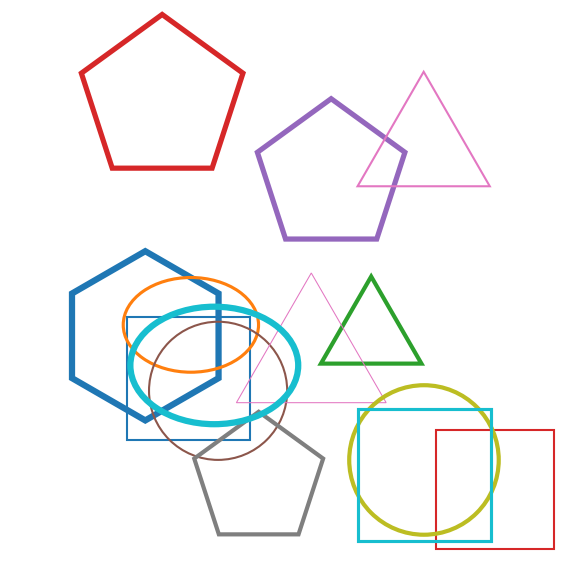[{"shape": "square", "thickness": 1, "radius": 0.54, "center": [0.327, 0.343]}, {"shape": "hexagon", "thickness": 3, "radius": 0.73, "center": [0.252, 0.418]}, {"shape": "oval", "thickness": 1.5, "radius": 0.59, "center": [0.331, 0.437]}, {"shape": "triangle", "thickness": 2, "radius": 0.5, "center": [0.643, 0.42]}, {"shape": "pentagon", "thickness": 2.5, "radius": 0.74, "center": [0.281, 0.827]}, {"shape": "square", "thickness": 1, "radius": 0.51, "center": [0.857, 0.151]}, {"shape": "pentagon", "thickness": 2.5, "radius": 0.67, "center": [0.573, 0.694]}, {"shape": "circle", "thickness": 1, "radius": 0.6, "center": [0.378, 0.322]}, {"shape": "triangle", "thickness": 0.5, "radius": 0.75, "center": [0.539, 0.377]}, {"shape": "triangle", "thickness": 1, "radius": 0.66, "center": [0.734, 0.743]}, {"shape": "pentagon", "thickness": 2, "radius": 0.59, "center": [0.448, 0.169]}, {"shape": "circle", "thickness": 2, "radius": 0.65, "center": [0.734, 0.203]}, {"shape": "square", "thickness": 1.5, "radius": 0.57, "center": [0.735, 0.177]}, {"shape": "oval", "thickness": 3, "radius": 0.73, "center": [0.371, 0.366]}]